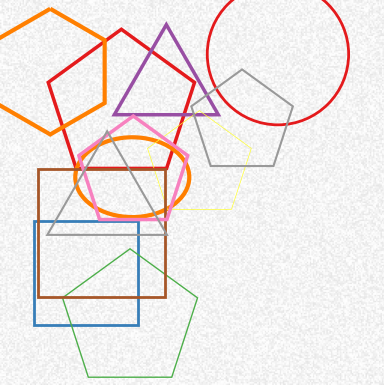[{"shape": "pentagon", "thickness": 2.5, "radius": 1.0, "center": [0.315, 0.724]}, {"shape": "circle", "thickness": 2, "radius": 0.92, "center": [0.722, 0.859]}, {"shape": "square", "thickness": 2, "radius": 0.68, "center": [0.223, 0.291]}, {"shape": "pentagon", "thickness": 1, "radius": 0.92, "center": [0.338, 0.169]}, {"shape": "triangle", "thickness": 2.5, "radius": 0.78, "center": [0.432, 0.78]}, {"shape": "oval", "thickness": 3, "radius": 0.74, "center": [0.344, 0.54]}, {"shape": "hexagon", "thickness": 3, "radius": 0.82, "center": [0.131, 0.814]}, {"shape": "pentagon", "thickness": 0.5, "radius": 0.71, "center": [0.518, 0.571]}, {"shape": "square", "thickness": 2, "radius": 0.83, "center": [0.263, 0.395]}, {"shape": "pentagon", "thickness": 2.5, "radius": 0.74, "center": [0.346, 0.55]}, {"shape": "pentagon", "thickness": 1.5, "radius": 0.69, "center": [0.629, 0.681]}, {"shape": "triangle", "thickness": 1.5, "radius": 0.9, "center": [0.278, 0.48]}]